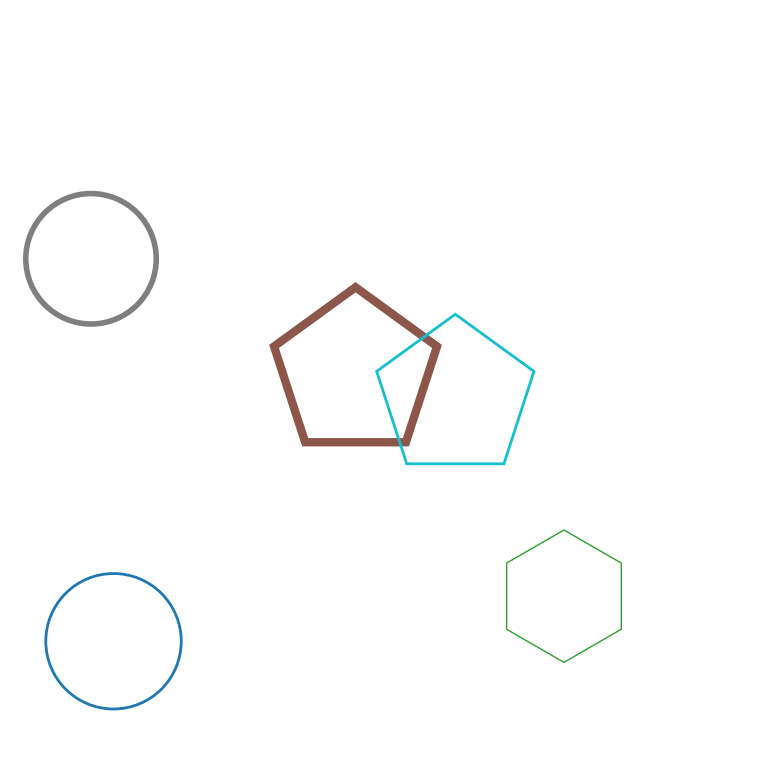[{"shape": "circle", "thickness": 1, "radius": 0.44, "center": [0.147, 0.167]}, {"shape": "hexagon", "thickness": 0.5, "radius": 0.43, "center": [0.732, 0.226]}, {"shape": "pentagon", "thickness": 3, "radius": 0.56, "center": [0.462, 0.516]}, {"shape": "circle", "thickness": 2, "radius": 0.42, "center": [0.118, 0.664]}, {"shape": "pentagon", "thickness": 1, "radius": 0.54, "center": [0.591, 0.485]}]